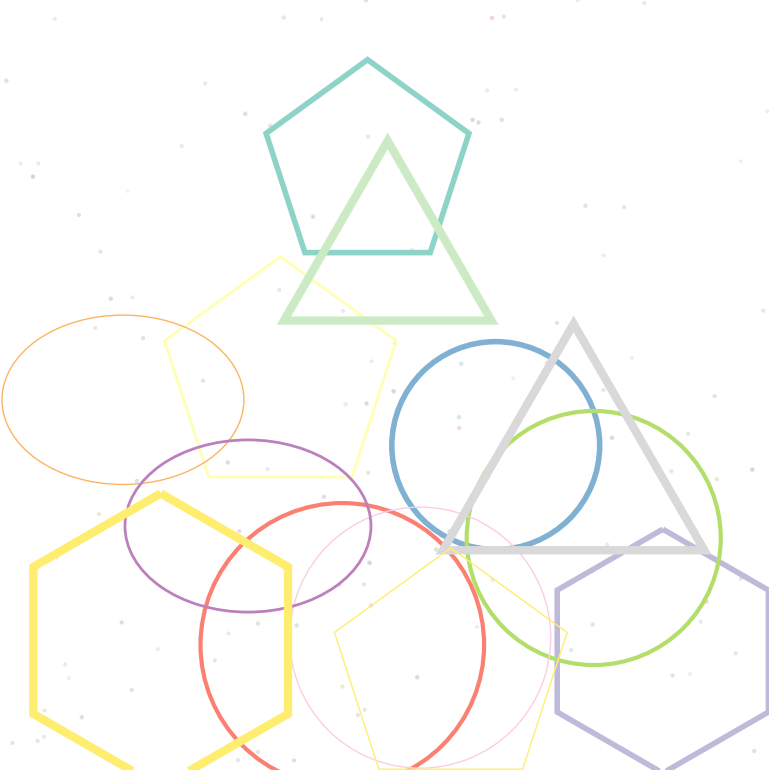[{"shape": "pentagon", "thickness": 2, "radius": 0.69, "center": [0.477, 0.784]}, {"shape": "pentagon", "thickness": 1, "radius": 0.79, "center": [0.364, 0.509]}, {"shape": "hexagon", "thickness": 2, "radius": 0.79, "center": [0.861, 0.154]}, {"shape": "circle", "thickness": 1.5, "radius": 0.92, "center": [0.445, 0.163]}, {"shape": "circle", "thickness": 2, "radius": 0.67, "center": [0.644, 0.421]}, {"shape": "oval", "thickness": 0.5, "radius": 0.79, "center": [0.16, 0.481]}, {"shape": "circle", "thickness": 1.5, "radius": 0.82, "center": [0.771, 0.301]}, {"shape": "circle", "thickness": 0.5, "radius": 0.85, "center": [0.546, 0.172]}, {"shape": "triangle", "thickness": 3, "radius": 0.98, "center": [0.745, 0.383]}, {"shape": "oval", "thickness": 1, "radius": 0.8, "center": [0.322, 0.317]}, {"shape": "triangle", "thickness": 3, "radius": 0.78, "center": [0.503, 0.661]}, {"shape": "pentagon", "thickness": 0.5, "radius": 0.79, "center": [0.585, 0.13]}, {"shape": "hexagon", "thickness": 3, "radius": 0.95, "center": [0.209, 0.168]}]